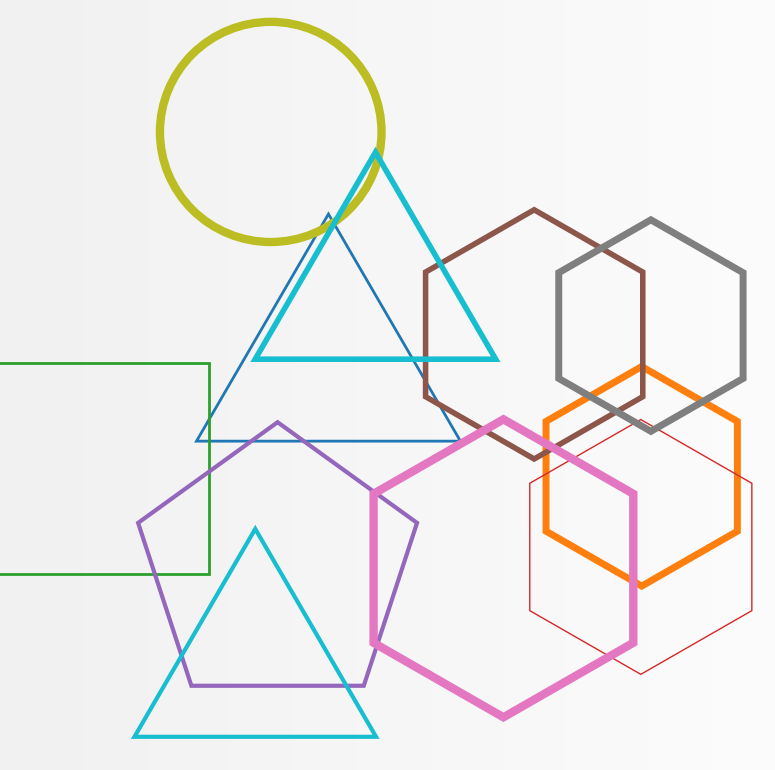[{"shape": "triangle", "thickness": 1, "radius": 0.98, "center": [0.424, 0.525]}, {"shape": "hexagon", "thickness": 2.5, "radius": 0.71, "center": [0.828, 0.381]}, {"shape": "square", "thickness": 1, "radius": 0.68, "center": [0.133, 0.392]}, {"shape": "hexagon", "thickness": 0.5, "radius": 0.83, "center": [0.827, 0.29]}, {"shape": "pentagon", "thickness": 1.5, "radius": 0.95, "center": [0.358, 0.262]}, {"shape": "hexagon", "thickness": 2, "radius": 0.81, "center": [0.689, 0.566]}, {"shape": "hexagon", "thickness": 3, "radius": 0.97, "center": [0.65, 0.262]}, {"shape": "hexagon", "thickness": 2.5, "radius": 0.69, "center": [0.84, 0.577]}, {"shape": "circle", "thickness": 3, "radius": 0.71, "center": [0.349, 0.829]}, {"shape": "triangle", "thickness": 2, "radius": 0.9, "center": [0.484, 0.623]}, {"shape": "triangle", "thickness": 1.5, "radius": 0.9, "center": [0.329, 0.133]}]